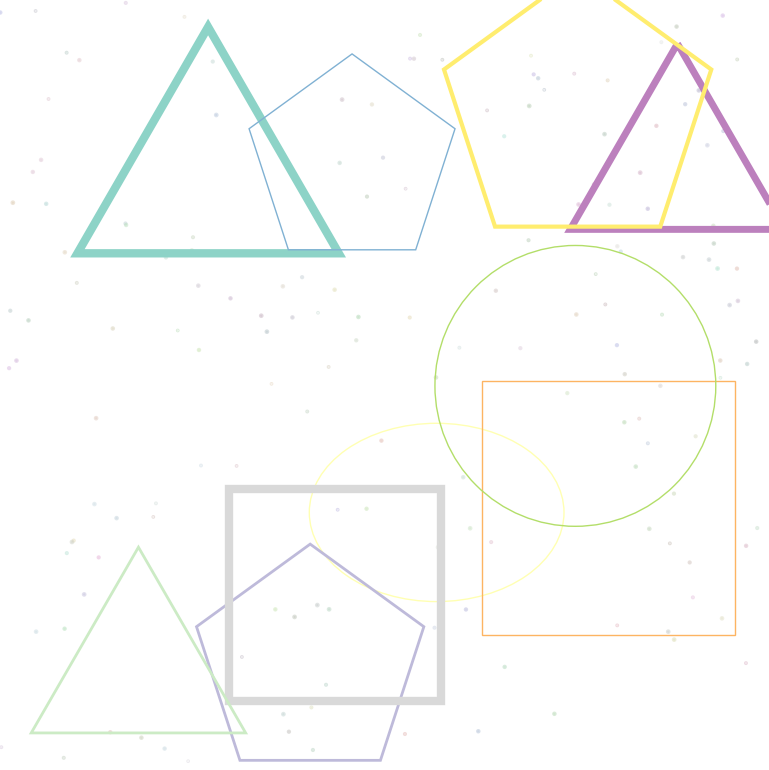[{"shape": "triangle", "thickness": 3, "radius": 0.98, "center": [0.27, 0.769]}, {"shape": "oval", "thickness": 0.5, "radius": 0.83, "center": [0.567, 0.334]}, {"shape": "pentagon", "thickness": 1, "radius": 0.78, "center": [0.403, 0.138]}, {"shape": "pentagon", "thickness": 0.5, "radius": 0.7, "center": [0.457, 0.789]}, {"shape": "square", "thickness": 0.5, "radius": 0.82, "center": [0.79, 0.34]}, {"shape": "circle", "thickness": 0.5, "radius": 0.91, "center": [0.747, 0.499]}, {"shape": "square", "thickness": 3, "radius": 0.69, "center": [0.435, 0.227]}, {"shape": "triangle", "thickness": 2.5, "radius": 0.8, "center": [0.88, 0.783]}, {"shape": "triangle", "thickness": 1, "radius": 0.8, "center": [0.18, 0.129]}, {"shape": "pentagon", "thickness": 1.5, "radius": 0.91, "center": [0.75, 0.853]}]